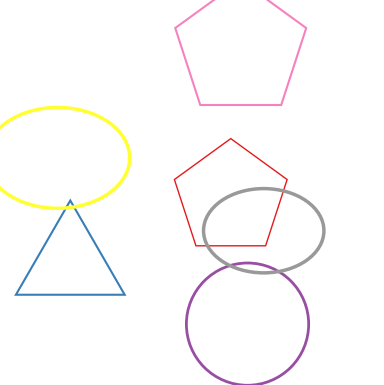[{"shape": "pentagon", "thickness": 1, "radius": 0.77, "center": [0.599, 0.486]}, {"shape": "triangle", "thickness": 1.5, "radius": 0.82, "center": [0.183, 0.316]}, {"shape": "circle", "thickness": 2, "radius": 0.79, "center": [0.643, 0.158]}, {"shape": "oval", "thickness": 2.5, "radius": 0.94, "center": [0.15, 0.59]}, {"shape": "pentagon", "thickness": 1.5, "radius": 0.89, "center": [0.625, 0.872]}, {"shape": "oval", "thickness": 2.5, "radius": 0.78, "center": [0.685, 0.401]}]